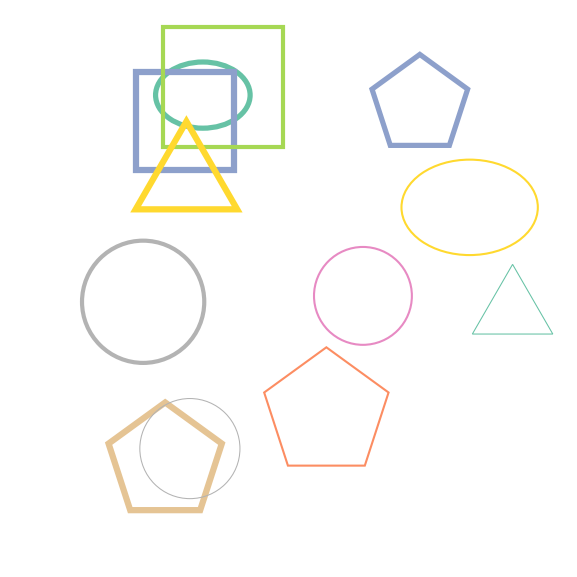[{"shape": "oval", "thickness": 2.5, "radius": 0.41, "center": [0.351, 0.834]}, {"shape": "triangle", "thickness": 0.5, "radius": 0.4, "center": [0.888, 0.461]}, {"shape": "pentagon", "thickness": 1, "radius": 0.57, "center": [0.565, 0.284]}, {"shape": "pentagon", "thickness": 2.5, "radius": 0.44, "center": [0.727, 0.818]}, {"shape": "square", "thickness": 3, "radius": 0.43, "center": [0.321, 0.79]}, {"shape": "circle", "thickness": 1, "radius": 0.42, "center": [0.628, 0.487]}, {"shape": "square", "thickness": 2, "radius": 0.52, "center": [0.387, 0.849]}, {"shape": "triangle", "thickness": 3, "radius": 0.51, "center": [0.323, 0.687]}, {"shape": "oval", "thickness": 1, "radius": 0.59, "center": [0.813, 0.64]}, {"shape": "pentagon", "thickness": 3, "radius": 0.52, "center": [0.286, 0.199]}, {"shape": "circle", "thickness": 2, "radius": 0.53, "center": [0.248, 0.477]}, {"shape": "circle", "thickness": 0.5, "radius": 0.43, "center": [0.329, 0.222]}]